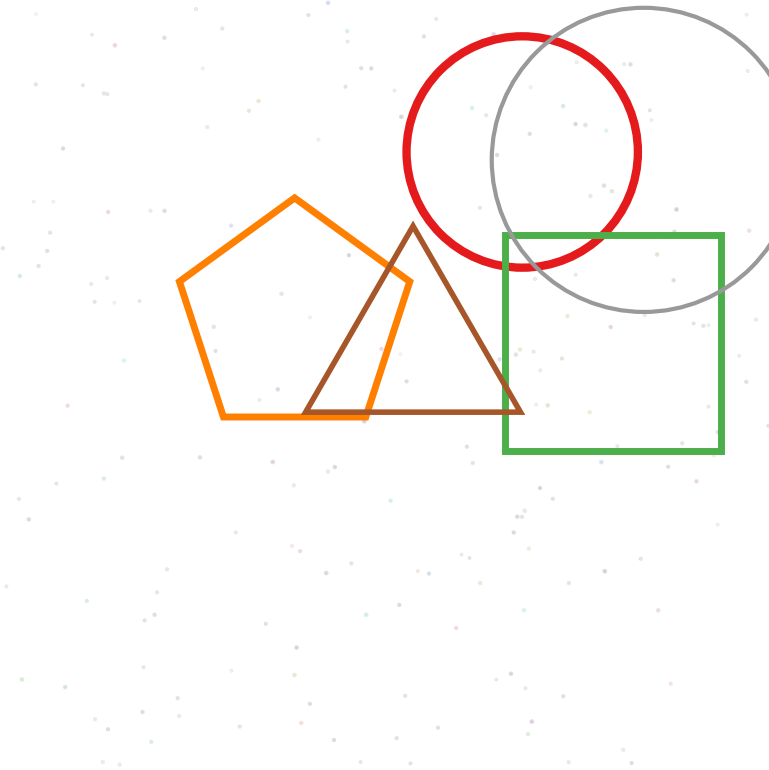[{"shape": "circle", "thickness": 3, "radius": 0.75, "center": [0.678, 0.803]}, {"shape": "square", "thickness": 2.5, "radius": 0.7, "center": [0.796, 0.555]}, {"shape": "pentagon", "thickness": 2.5, "radius": 0.79, "center": [0.383, 0.586]}, {"shape": "triangle", "thickness": 2, "radius": 0.81, "center": [0.536, 0.545]}, {"shape": "circle", "thickness": 1.5, "radius": 0.99, "center": [0.836, 0.792]}]